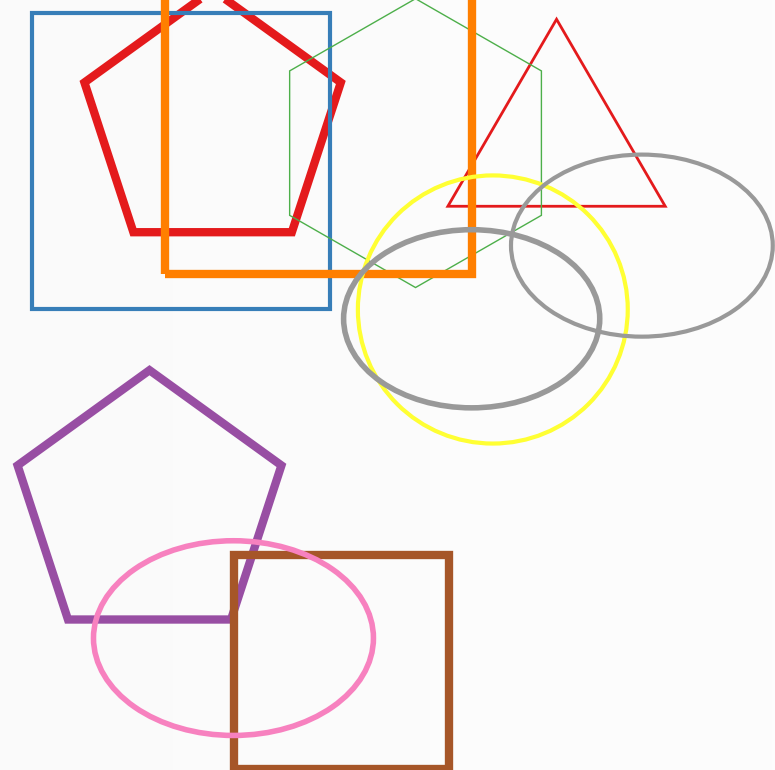[{"shape": "pentagon", "thickness": 3, "radius": 0.87, "center": [0.274, 0.839]}, {"shape": "triangle", "thickness": 1, "radius": 0.81, "center": [0.718, 0.813]}, {"shape": "square", "thickness": 1.5, "radius": 0.96, "center": [0.233, 0.791]}, {"shape": "hexagon", "thickness": 0.5, "radius": 0.94, "center": [0.536, 0.814]}, {"shape": "pentagon", "thickness": 3, "radius": 0.89, "center": [0.193, 0.34]}, {"shape": "square", "thickness": 3, "radius": 0.99, "center": [0.411, 0.841]}, {"shape": "circle", "thickness": 1.5, "radius": 0.87, "center": [0.636, 0.598]}, {"shape": "square", "thickness": 3, "radius": 0.69, "center": [0.441, 0.141]}, {"shape": "oval", "thickness": 2, "radius": 0.9, "center": [0.301, 0.171]}, {"shape": "oval", "thickness": 1.5, "radius": 0.84, "center": [0.828, 0.681]}, {"shape": "oval", "thickness": 2, "radius": 0.83, "center": [0.609, 0.586]}]